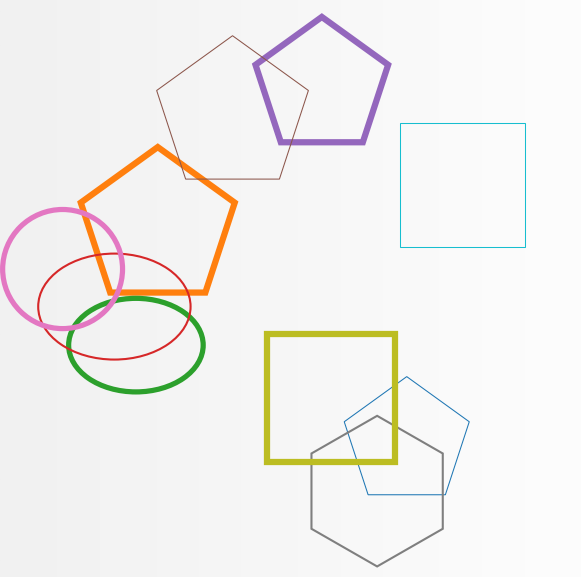[{"shape": "pentagon", "thickness": 0.5, "radius": 0.57, "center": [0.7, 0.234]}, {"shape": "pentagon", "thickness": 3, "radius": 0.7, "center": [0.271, 0.605]}, {"shape": "oval", "thickness": 2.5, "radius": 0.58, "center": [0.234, 0.402]}, {"shape": "oval", "thickness": 1, "radius": 0.66, "center": [0.197, 0.468]}, {"shape": "pentagon", "thickness": 3, "radius": 0.6, "center": [0.554, 0.85]}, {"shape": "pentagon", "thickness": 0.5, "radius": 0.69, "center": [0.4, 0.8]}, {"shape": "circle", "thickness": 2.5, "radius": 0.52, "center": [0.108, 0.533]}, {"shape": "hexagon", "thickness": 1, "radius": 0.65, "center": [0.649, 0.149]}, {"shape": "square", "thickness": 3, "radius": 0.55, "center": [0.569, 0.31]}, {"shape": "square", "thickness": 0.5, "radius": 0.54, "center": [0.796, 0.678]}]